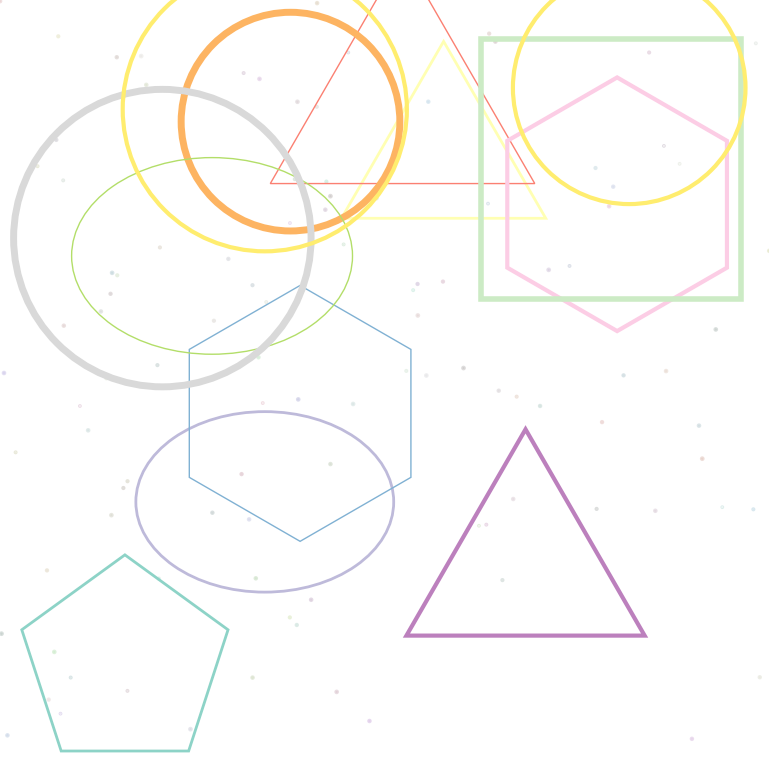[{"shape": "pentagon", "thickness": 1, "radius": 0.7, "center": [0.162, 0.139]}, {"shape": "triangle", "thickness": 1, "radius": 0.77, "center": [0.576, 0.793]}, {"shape": "oval", "thickness": 1, "radius": 0.84, "center": [0.344, 0.348]}, {"shape": "triangle", "thickness": 0.5, "radius": 0.99, "center": [0.523, 0.861]}, {"shape": "hexagon", "thickness": 0.5, "radius": 0.83, "center": [0.39, 0.463]}, {"shape": "circle", "thickness": 2.5, "radius": 0.71, "center": [0.377, 0.842]}, {"shape": "oval", "thickness": 0.5, "radius": 0.91, "center": [0.275, 0.668]}, {"shape": "hexagon", "thickness": 1.5, "radius": 0.82, "center": [0.801, 0.735]}, {"shape": "circle", "thickness": 2.5, "radius": 0.97, "center": [0.211, 0.691]}, {"shape": "triangle", "thickness": 1.5, "radius": 0.89, "center": [0.683, 0.264]}, {"shape": "square", "thickness": 2, "radius": 0.85, "center": [0.793, 0.78]}, {"shape": "circle", "thickness": 1.5, "radius": 0.92, "center": [0.344, 0.858]}, {"shape": "circle", "thickness": 1.5, "radius": 0.76, "center": [0.817, 0.886]}]